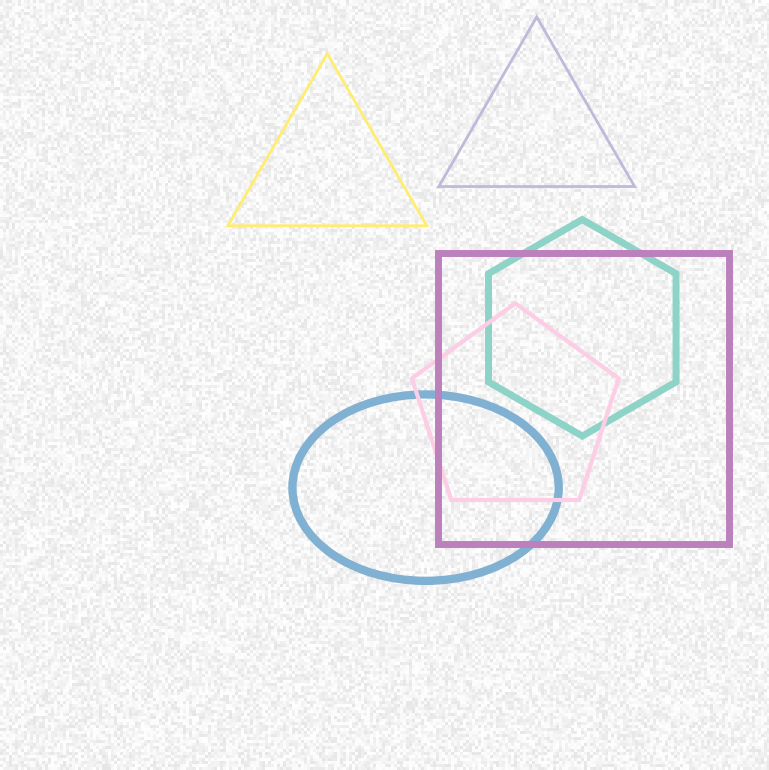[{"shape": "hexagon", "thickness": 2.5, "radius": 0.7, "center": [0.756, 0.574]}, {"shape": "triangle", "thickness": 1, "radius": 0.73, "center": [0.697, 0.831]}, {"shape": "oval", "thickness": 3, "radius": 0.86, "center": [0.553, 0.367]}, {"shape": "pentagon", "thickness": 1.5, "radius": 0.71, "center": [0.669, 0.465]}, {"shape": "square", "thickness": 2.5, "radius": 0.95, "center": [0.757, 0.482]}, {"shape": "triangle", "thickness": 1, "radius": 0.75, "center": [0.425, 0.781]}]